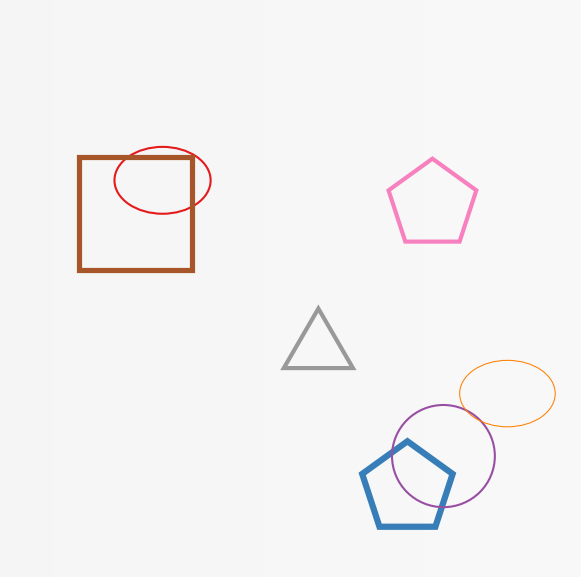[{"shape": "oval", "thickness": 1, "radius": 0.41, "center": [0.28, 0.687]}, {"shape": "pentagon", "thickness": 3, "radius": 0.41, "center": [0.701, 0.153]}, {"shape": "circle", "thickness": 1, "radius": 0.44, "center": [0.763, 0.209]}, {"shape": "oval", "thickness": 0.5, "radius": 0.41, "center": [0.873, 0.318]}, {"shape": "square", "thickness": 2.5, "radius": 0.49, "center": [0.234, 0.63]}, {"shape": "pentagon", "thickness": 2, "radius": 0.4, "center": [0.744, 0.645]}, {"shape": "triangle", "thickness": 2, "radius": 0.34, "center": [0.548, 0.396]}]